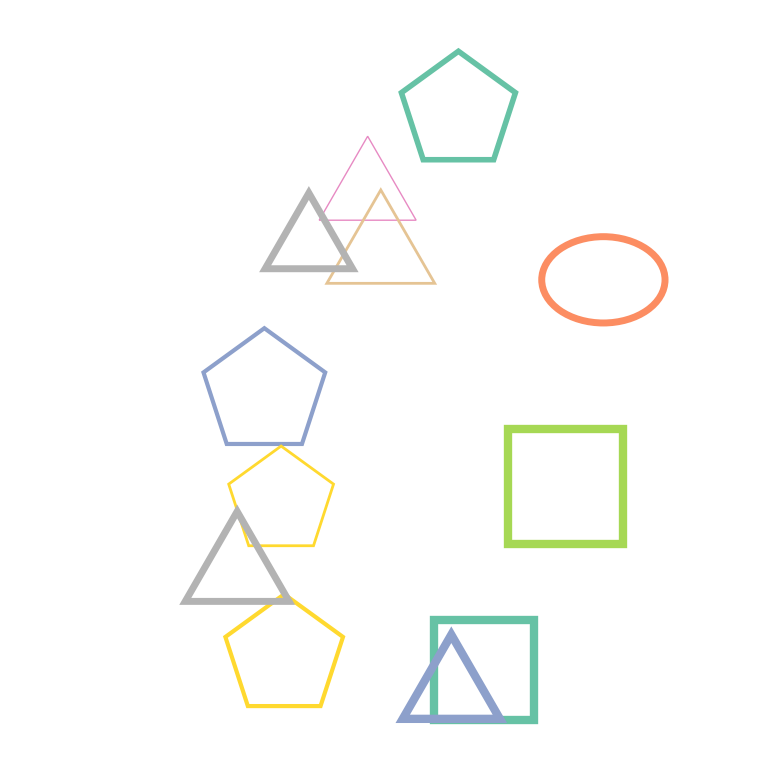[{"shape": "square", "thickness": 3, "radius": 0.33, "center": [0.628, 0.13]}, {"shape": "pentagon", "thickness": 2, "radius": 0.39, "center": [0.595, 0.856]}, {"shape": "oval", "thickness": 2.5, "radius": 0.4, "center": [0.784, 0.637]}, {"shape": "pentagon", "thickness": 1.5, "radius": 0.42, "center": [0.343, 0.491]}, {"shape": "triangle", "thickness": 3, "radius": 0.36, "center": [0.586, 0.103]}, {"shape": "triangle", "thickness": 0.5, "radius": 0.36, "center": [0.477, 0.75]}, {"shape": "square", "thickness": 3, "radius": 0.37, "center": [0.735, 0.368]}, {"shape": "pentagon", "thickness": 1, "radius": 0.36, "center": [0.365, 0.349]}, {"shape": "pentagon", "thickness": 1.5, "radius": 0.4, "center": [0.369, 0.148]}, {"shape": "triangle", "thickness": 1, "radius": 0.4, "center": [0.495, 0.672]}, {"shape": "triangle", "thickness": 2.5, "radius": 0.39, "center": [0.308, 0.258]}, {"shape": "triangle", "thickness": 2.5, "radius": 0.33, "center": [0.401, 0.684]}]